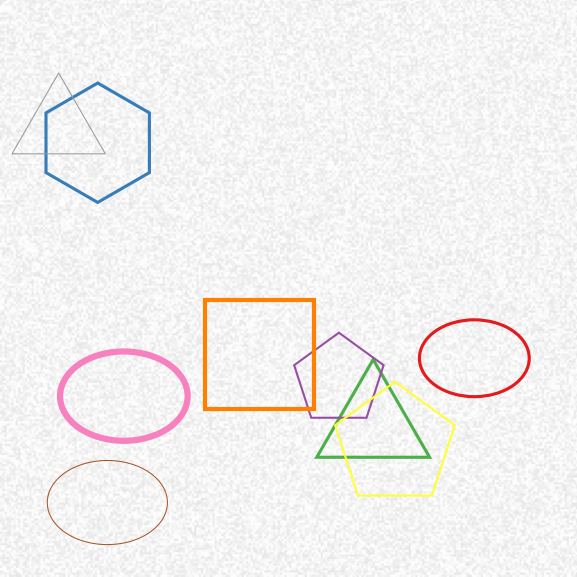[{"shape": "oval", "thickness": 1.5, "radius": 0.48, "center": [0.821, 0.379]}, {"shape": "hexagon", "thickness": 1.5, "radius": 0.52, "center": [0.169, 0.752]}, {"shape": "triangle", "thickness": 1.5, "radius": 0.56, "center": [0.646, 0.264]}, {"shape": "pentagon", "thickness": 1, "radius": 0.41, "center": [0.587, 0.342]}, {"shape": "square", "thickness": 2, "radius": 0.47, "center": [0.45, 0.386]}, {"shape": "pentagon", "thickness": 1, "radius": 0.54, "center": [0.684, 0.229]}, {"shape": "oval", "thickness": 0.5, "radius": 0.52, "center": [0.186, 0.129]}, {"shape": "oval", "thickness": 3, "radius": 0.55, "center": [0.214, 0.313]}, {"shape": "triangle", "thickness": 0.5, "radius": 0.47, "center": [0.102, 0.779]}]